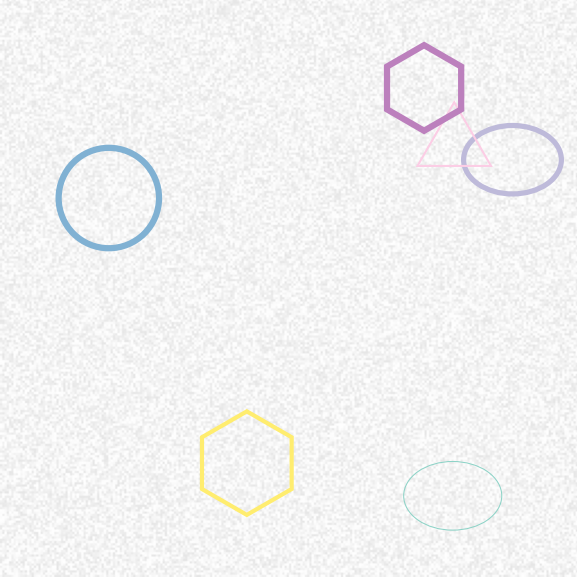[{"shape": "oval", "thickness": 0.5, "radius": 0.42, "center": [0.784, 0.141]}, {"shape": "oval", "thickness": 2.5, "radius": 0.42, "center": [0.887, 0.723]}, {"shape": "circle", "thickness": 3, "radius": 0.43, "center": [0.188, 0.656]}, {"shape": "triangle", "thickness": 1, "radius": 0.37, "center": [0.787, 0.749]}, {"shape": "hexagon", "thickness": 3, "radius": 0.37, "center": [0.734, 0.847]}, {"shape": "hexagon", "thickness": 2, "radius": 0.45, "center": [0.427, 0.197]}]